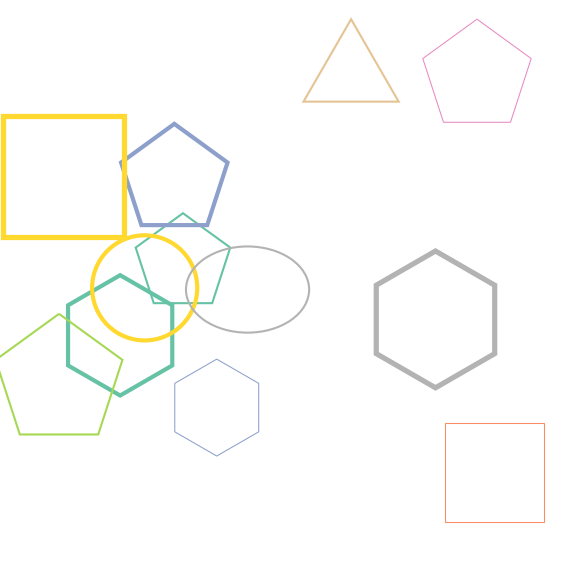[{"shape": "pentagon", "thickness": 1, "radius": 0.43, "center": [0.317, 0.544]}, {"shape": "hexagon", "thickness": 2, "radius": 0.52, "center": [0.208, 0.418]}, {"shape": "square", "thickness": 0.5, "radius": 0.43, "center": [0.856, 0.181]}, {"shape": "pentagon", "thickness": 2, "radius": 0.48, "center": [0.302, 0.688]}, {"shape": "hexagon", "thickness": 0.5, "radius": 0.42, "center": [0.375, 0.293]}, {"shape": "pentagon", "thickness": 0.5, "radius": 0.49, "center": [0.826, 0.867]}, {"shape": "pentagon", "thickness": 1, "radius": 0.58, "center": [0.102, 0.34]}, {"shape": "square", "thickness": 2.5, "radius": 0.52, "center": [0.11, 0.693]}, {"shape": "circle", "thickness": 2, "radius": 0.46, "center": [0.251, 0.501]}, {"shape": "triangle", "thickness": 1, "radius": 0.48, "center": [0.608, 0.871]}, {"shape": "hexagon", "thickness": 2.5, "radius": 0.59, "center": [0.754, 0.446]}, {"shape": "oval", "thickness": 1, "radius": 0.53, "center": [0.429, 0.498]}]